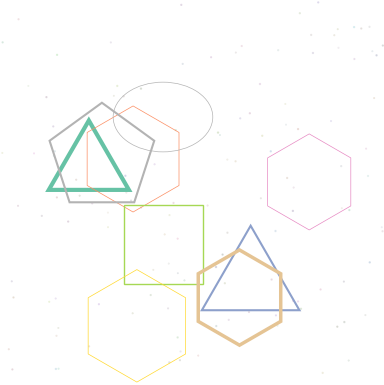[{"shape": "triangle", "thickness": 3, "radius": 0.6, "center": [0.231, 0.567]}, {"shape": "hexagon", "thickness": 0.5, "radius": 0.69, "center": [0.346, 0.587]}, {"shape": "triangle", "thickness": 1.5, "radius": 0.73, "center": [0.651, 0.267]}, {"shape": "hexagon", "thickness": 0.5, "radius": 0.62, "center": [0.803, 0.528]}, {"shape": "square", "thickness": 1, "radius": 0.52, "center": [0.425, 0.364]}, {"shape": "hexagon", "thickness": 0.5, "radius": 0.73, "center": [0.356, 0.154]}, {"shape": "hexagon", "thickness": 2.5, "radius": 0.62, "center": [0.622, 0.227]}, {"shape": "oval", "thickness": 0.5, "radius": 0.65, "center": [0.423, 0.696]}, {"shape": "pentagon", "thickness": 1.5, "radius": 0.71, "center": [0.265, 0.59]}]